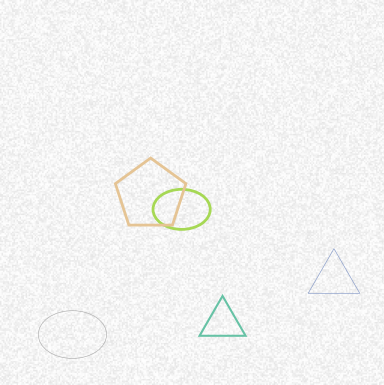[{"shape": "triangle", "thickness": 1.5, "radius": 0.35, "center": [0.578, 0.162]}, {"shape": "triangle", "thickness": 0.5, "radius": 0.39, "center": [0.867, 0.277]}, {"shape": "oval", "thickness": 2, "radius": 0.37, "center": [0.472, 0.456]}, {"shape": "pentagon", "thickness": 2, "radius": 0.48, "center": [0.391, 0.493]}, {"shape": "oval", "thickness": 0.5, "radius": 0.44, "center": [0.188, 0.131]}]